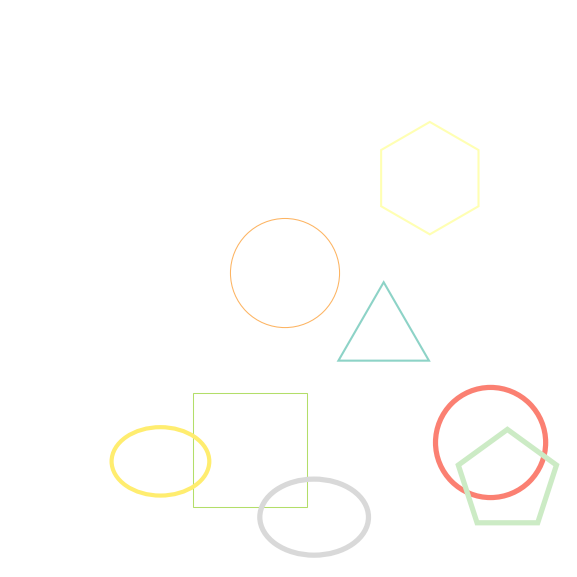[{"shape": "triangle", "thickness": 1, "radius": 0.45, "center": [0.664, 0.42]}, {"shape": "hexagon", "thickness": 1, "radius": 0.49, "center": [0.744, 0.691]}, {"shape": "circle", "thickness": 2.5, "radius": 0.48, "center": [0.85, 0.233]}, {"shape": "circle", "thickness": 0.5, "radius": 0.47, "center": [0.494, 0.526]}, {"shape": "square", "thickness": 0.5, "radius": 0.49, "center": [0.433, 0.221]}, {"shape": "oval", "thickness": 2.5, "radius": 0.47, "center": [0.544, 0.104]}, {"shape": "pentagon", "thickness": 2.5, "radius": 0.45, "center": [0.879, 0.166]}, {"shape": "oval", "thickness": 2, "radius": 0.42, "center": [0.278, 0.2]}]